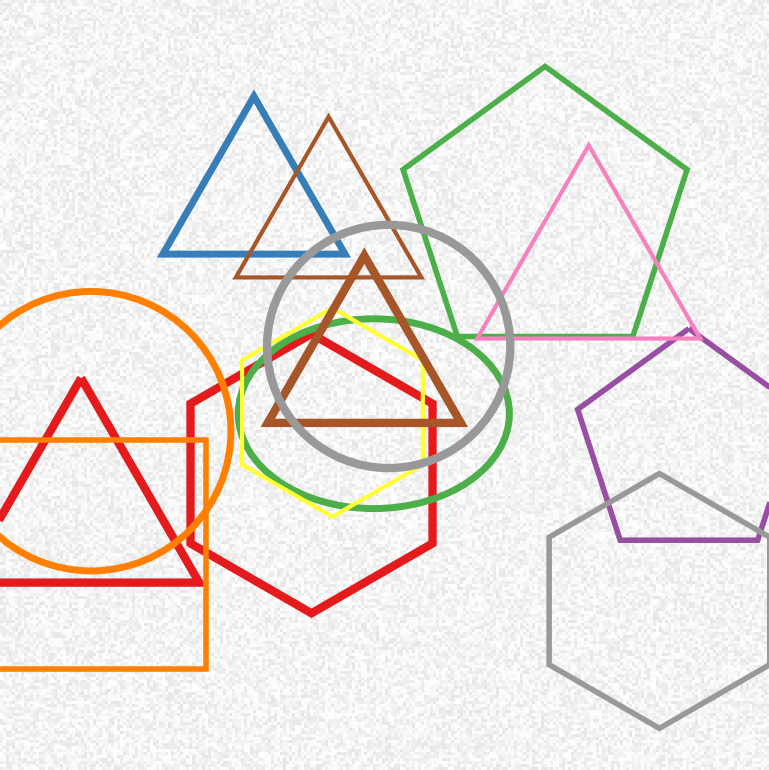[{"shape": "triangle", "thickness": 3, "radius": 0.89, "center": [0.105, 0.332]}, {"shape": "hexagon", "thickness": 3, "radius": 0.91, "center": [0.405, 0.385]}, {"shape": "triangle", "thickness": 2.5, "radius": 0.68, "center": [0.33, 0.738]}, {"shape": "pentagon", "thickness": 2, "radius": 0.97, "center": [0.708, 0.72]}, {"shape": "oval", "thickness": 2.5, "radius": 0.88, "center": [0.485, 0.463]}, {"shape": "pentagon", "thickness": 2, "radius": 0.76, "center": [0.895, 0.421]}, {"shape": "square", "thickness": 2, "radius": 0.74, "center": [0.119, 0.28]}, {"shape": "circle", "thickness": 2.5, "radius": 0.91, "center": [0.118, 0.44]}, {"shape": "hexagon", "thickness": 1.5, "radius": 0.68, "center": [0.432, 0.464]}, {"shape": "triangle", "thickness": 1.5, "radius": 0.7, "center": [0.427, 0.709]}, {"shape": "triangle", "thickness": 3, "radius": 0.72, "center": [0.473, 0.523]}, {"shape": "triangle", "thickness": 1.5, "radius": 0.84, "center": [0.765, 0.644]}, {"shape": "hexagon", "thickness": 2, "radius": 0.83, "center": [0.856, 0.22]}, {"shape": "circle", "thickness": 3, "radius": 0.79, "center": [0.505, 0.55]}]